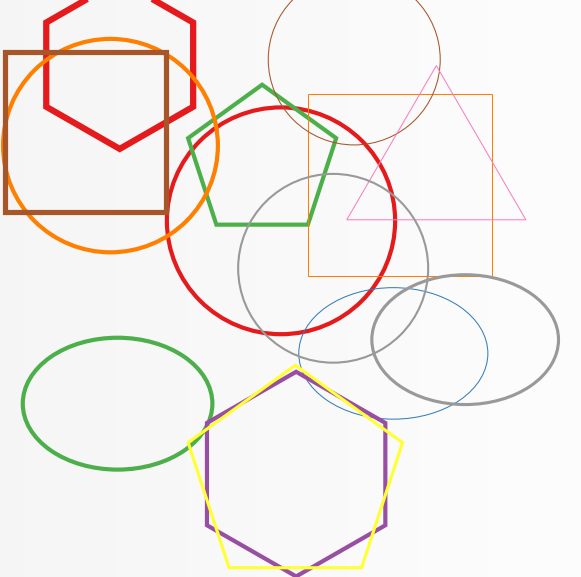[{"shape": "circle", "thickness": 2, "radius": 0.98, "center": [0.483, 0.617]}, {"shape": "hexagon", "thickness": 3, "radius": 0.73, "center": [0.206, 0.887]}, {"shape": "oval", "thickness": 0.5, "radius": 0.81, "center": [0.677, 0.387]}, {"shape": "oval", "thickness": 2, "radius": 0.82, "center": [0.202, 0.3]}, {"shape": "pentagon", "thickness": 2, "radius": 0.67, "center": [0.451, 0.718]}, {"shape": "hexagon", "thickness": 2, "radius": 0.89, "center": [0.51, 0.178]}, {"shape": "square", "thickness": 0.5, "radius": 0.79, "center": [0.688, 0.678]}, {"shape": "circle", "thickness": 2, "radius": 0.92, "center": [0.19, 0.747]}, {"shape": "pentagon", "thickness": 1.5, "radius": 0.97, "center": [0.508, 0.173]}, {"shape": "circle", "thickness": 0.5, "radius": 0.74, "center": [0.609, 0.896]}, {"shape": "square", "thickness": 2.5, "radius": 0.69, "center": [0.147, 0.77]}, {"shape": "triangle", "thickness": 0.5, "radius": 0.89, "center": [0.751, 0.708]}, {"shape": "circle", "thickness": 1, "radius": 0.82, "center": [0.573, 0.535]}, {"shape": "oval", "thickness": 1.5, "radius": 0.8, "center": [0.8, 0.411]}]